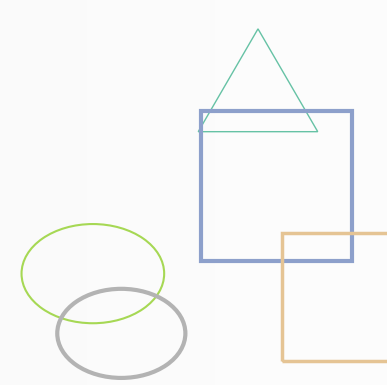[{"shape": "triangle", "thickness": 1, "radius": 0.89, "center": [0.666, 0.747]}, {"shape": "square", "thickness": 3, "radius": 0.97, "center": [0.715, 0.518]}, {"shape": "oval", "thickness": 1.5, "radius": 0.92, "center": [0.24, 0.289]}, {"shape": "square", "thickness": 2.5, "radius": 0.83, "center": [0.893, 0.23]}, {"shape": "oval", "thickness": 3, "radius": 0.83, "center": [0.313, 0.134]}]